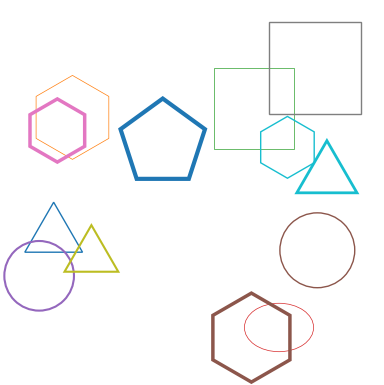[{"shape": "pentagon", "thickness": 3, "radius": 0.58, "center": [0.423, 0.629]}, {"shape": "triangle", "thickness": 1, "radius": 0.43, "center": [0.139, 0.388]}, {"shape": "hexagon", "thickness": 0.5, "radius": 0.55, "center": [0.188, 0.695]}, {"shape": "square", "thickness": 0.5, "radius": 0.52, "center": [0.66, 0.718]}, {"shape": "oval", "thickness": 0.5, "radius": 0.45, "center": [0.725, 0.149]}, {"shape": "circle", "thickness": 1.5, "radius": 0.45, "center": [0.102, 0.284]}, {"shape": "hexagon", "thickness": 2.5, "radius": 0.58, "center": [0.653, 0.123]}, {"shape": "circle", "thickness": 1, "radius": 0.49, "center": [0.824, 0.35]}, {"shape": "hexagon", "thickness": 2.5, "radius": 0.41, "center": [0.149, 0.661]}, {"shape": "square", "thickness": 1, "radius": 0.6, "center": [0.817, 0.823]}, {"shape": "triangle", "thickness": 1.5, "radius": 0.4, "center": [0.237, 0.335]}, {"shape": "triangle", "thickness": 2, "radius": 0.45, "center": [0.849, 0.544]}, {"shape": "hexagon", "thickness": 1, "radius": 0.4, "center": [0.747, 0.617]}]